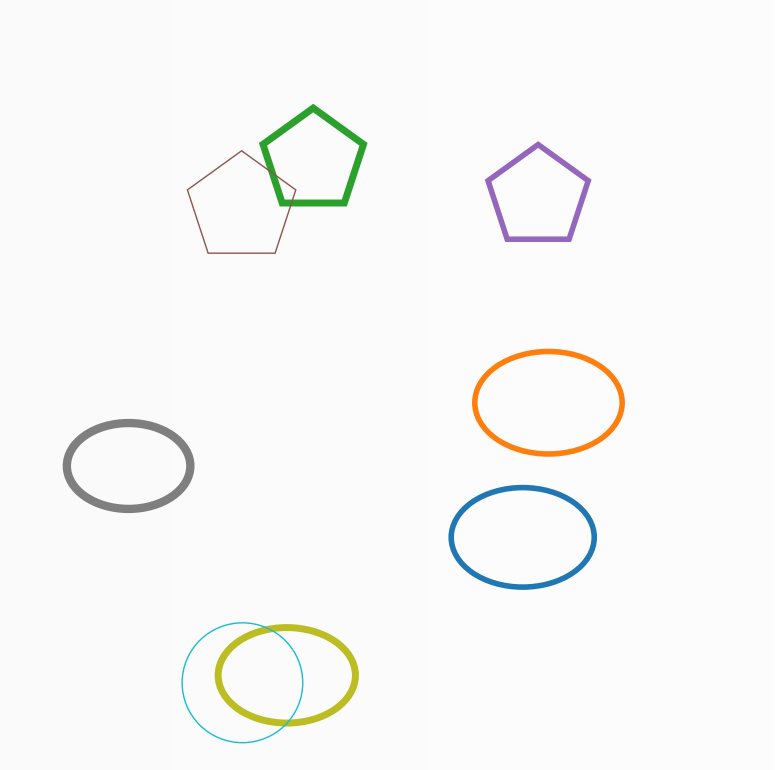[{"shape": "oval", "thickness": 2, "radius": 0.46, "center": [0.674, 0.302]}, {"shape": "oval", "thickness": 2, "radius": 0.48, "center": [0.708, 0.477]}, {"shape": "pentagon", "thickness": 2.5, "radius": 0.34, "center": [0.404, 0.791]}, {"shape": "pentagon", "thickness": 2, "radius": 0.34, "center": [0.694, 0.744]}, {"shape": "pentagon", "thickness": 0.5, "radius": 0.37, "center": [0.312, 0.731]}, {"shape": "oval", "thickness": 3, "radius": 0.4, "center": [0.166, 0.395]}, {"shape": "oval", "thickness": 2.5, "radius": 0.44, "center": [0.37, 0.123]}, {"shape": "circle", "thickness": 0.5, "radius": 0.39, "center": [0.313, 0.113]}]